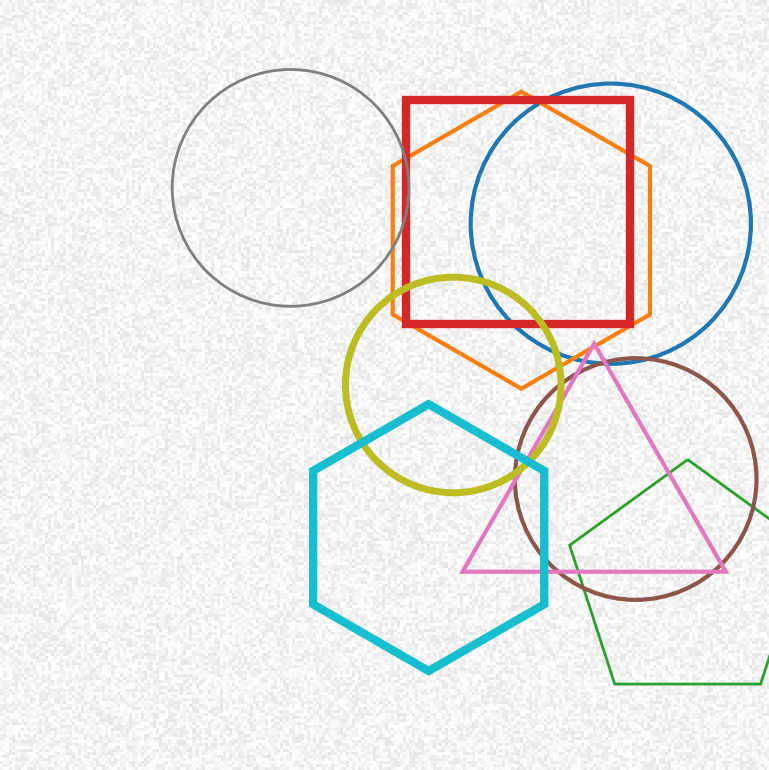[{"shape": "circle", "thickness": 1.5, "radius": 0.91, "center": [0.793, 0.709]}, {"shape": "hexagon", "thickness": 1.5, "radius": 0.96, "center": [0.677, 0.688]}, {"shape": "pentagon", "thickness": 1, "radius": 0.81, "center": [0.893, 0.242]}, {"shape": "square", "thickness": 3, "radius": 0.73, "center": [0.673, 0.724]}, {"shape": "circle", "thickness": 1.5, "radius": 0.78, "center": [0.826, 0.378]}, {"shape": "triangle", "thickness": 1.5, "radius": 0.99, "center": [0.772, 0.356]}, {"shape": "circle", "thickness": 1, "radius": 0.77, "center": [0.377, 0.756]}, {"shape": "circle", "thickness": 2.5, "radius": 0.7, "center": [0.589, 0.5]}, {"shape": "hexagon", "thickness": 3, "radius": 0.87, "center": [0.557, 0.302]}]